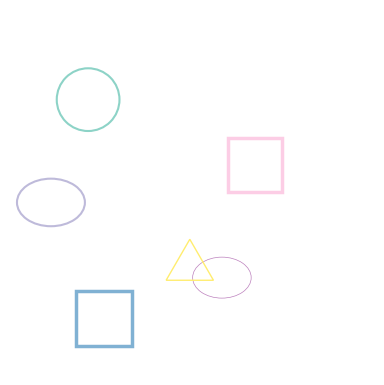[{"shape": "circle", "thickness": 1.5, "radius": 0.41, "center": [0.229, 0.741]}, {"shape": "oval", "thickness": 1.5, "radius": 0.44, "center": [0.132, 0.474]}, {"shape": "square", "thickness": 2.5, "radius": 0.36, "center": [0.269, 0.173]}, {"shape": "square", "thickness": 2.5, "radius": 0.35, "center": [0.663, 0.571]}, {"shape": "oval", "thickness": 0.5, "radius": 0.38, "center": [0.576, 0.279]}, {"shape": "triangle", "thickness": 1, "radius": 0.35, "center": [0.493, 0.308]}]